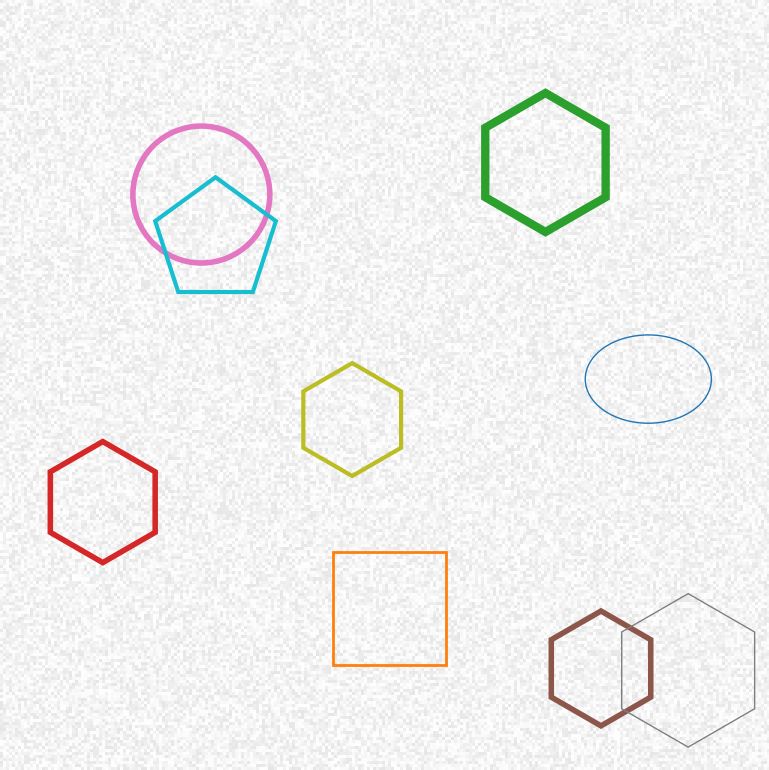[{"shape": "oval", "thickness": 0.5, "radius": 0.41, "center": [0.842, 0.508]}, {"shape": "square", "thickness": 1, "radius": 0.37, "center": [0.505, 0.209]}, {"shape": "hexagon", "thickness": 3, "radius": 0.45, "center": [0.708, 0.789]}, {"shape": "hexagon", "thickness": 2, "radius": 0.39, "center": [0.133, 0.348]}, {"shape": "hexagon", "thickness": 2, "radius": 0.37, "center": [0.781, 0.132]}, {"shape": "circle", "thickness": 2, "radius": 0.44, "center": [0.261, 0.747]}, {"shape": "hexagon", "thickness": 0.5, "radius": 0.5, "center": [0.894, 0.129]}, {"shape": "hexagon", "thickness": 1.5, "radius": 0.37, "center": [0.457, 0.455]}, {"shape": "pentagon", "thickness": 1.5, "radius": 0.41, "center": [0.28, 0.687]}]